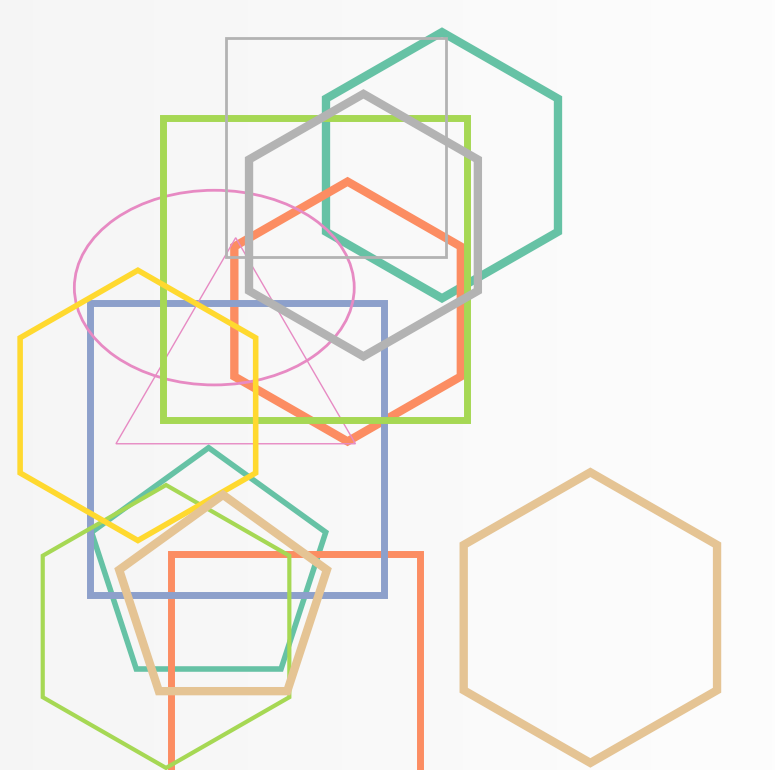[{"shape": "hexagon", "thickness": 3, "radius": 0.86, "center": [0.57, 0.785]}, {"shape": "pentagon", "thickness": 2, "radius": 0.79, "center": [0.269, 0.26]}, {"shape": "hexagon", "thickness": 3, "radius": 0.84, "center": [0.448, 0.595]}, {"shape": "square", "thickness": 2.5, "radius": 0.81, "center": [0.381, 0.12]}, {"shape": "square", "thickness": 2.5, "radius": 0.95, "center": [0.306, 0.417]}, {"shape": "triangle", "thickness": 0.5, "radius": 0.89, "center": [0.304, 0.513]}, {"shape": "oval", "thickness": 1, "radius": 0.9, "center": [0.277, 0.626]}, {"shape": "hexagon", "thickness": 1.5, "radius": 0.92, "center": [0.214, 0.186]}, {"shape": "square", "thickness": 2.5, "radius": 0.98, "center": [0.406, 0.651]}, {"shape": "hexagon", "thickness": 2, "radius": 0.88, "center": [0.178, 0.474]}, {"shape": "hexagon", "thickness": 3, "radius": 0.94, "center": [0.762, 0.198]}, {"shape": "pentagon", "thickness": 3, "radius": 0.7, "center": [0.288, 0.216]}, {"shape": "hexagon", "thickness": 3, "radius": 0.85, "center": [0.469, 0.708]}, {"shape": "square", "thickness": 1, "radius": 0.71, "center": [0.434, 0.809]}]